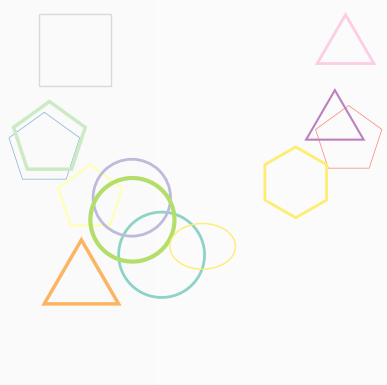[{"shape": "circle", "thickness": 2, "radius": 0.55, "center": [0.417, 0.338]}, {"shape": "pentagon", "thickness": 1.5, "radius": 0.43, "center": [0.233, 0.485]}, {"shape": "circle", "thickness": 2, "radius": 0.5, "center": [0.34, 0.486]}, {"shape": "pentagon", "thickness": 0.5, "radius": 0.45, "center": [0.9, 0.636]}, {"shape": "pentagon", "thickness": 0.5, "radius": 0.48, "center": [0.114, 0.612]}, {"shape": "triangle", "thickness": 2.5, "radius": 0.55, "center": [0.21, 0.266]}, {"shape": "circle", "thickness": 3, "radius": 0.54, "center": [0.342, 0.429]}, {"shape": "triangle", "thickness": 2, "radius": 0.42, "center": [0.892, 0.877]}, {"shape": "square", "thickness": 1, "radius": 0.46, "center": [0.193, 0.87]}, {"shape": "triangle", "thickness": 1.5, "radius": 0.43, "center": [0.864, 0.68]}, {"shape": "pentagon", "thickness": 2.5, "radius": 0.49, "center": [0.128, 0.639]}, {"shape": "hexagon", "thickness": 2, "radius": 0.46, "center": [0.763, 0.526]}, {"shape": "oval", "thickness": 1, "radius": 0.42, "center": [0.523, 0.36]}]